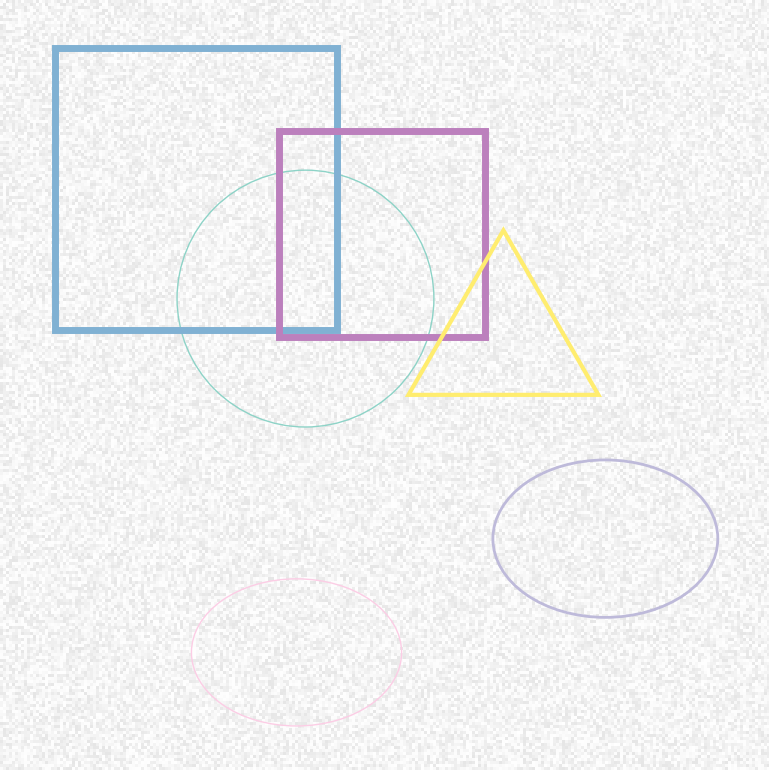[{"shape": "circle", "thickness": 0.5, "radius": 0.83, "center": [0.397, 0.612]}, {"shape": "oval", "thickness": 1, "radius": 0.73, "center": [0.786, 0.3]}, {"shape": "square", "thickness": 2.5, "radius": 0.92, "center": [0.255, 0.755]}, {"shape": "oval", "thickness": 0.5, "radius": 0.68, "center": [0.385, 0.153]}, {"shape": "square", "thickness": 2.5, "radius": 0.67, "center": [0.497, 0.696]}, {"shape": "triangle", "thickness": 1.5, "radius": 0.71, "center": [0.654, 0.558]}]